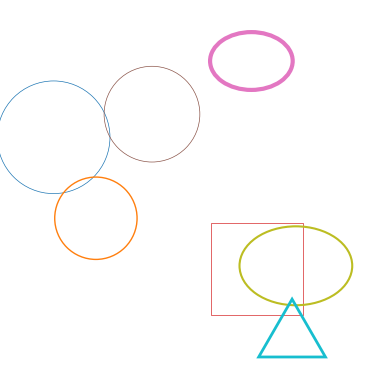[{"shape": "circle", "thickness": 0.5, "radius": 0.73, "center": [0.139, 0.643]}, {"shape": "circle", "thickness": 1, "radius": 0.53, "center": [0.249, 0.433]}, {"shape": "square", "thickness": 0.5, "radius": 0.6, "center": [0.668, 0.302]}, {"shape": "circle", "thickness": 0.5, "radius": 0.62, "center": [0.395, 0.703]}, {"shape": "oval", "thickness": 3, "radius": 0.54, "center": [0.653, 0.842]}, {"shape": "oval", "thickness": 1.5, "radius": 0.73, "center": [0.769, 0.31]}, {"shape": "triangle", "thickness": 2, "radius": 0.5, "center": [0.759, 0.123]}]